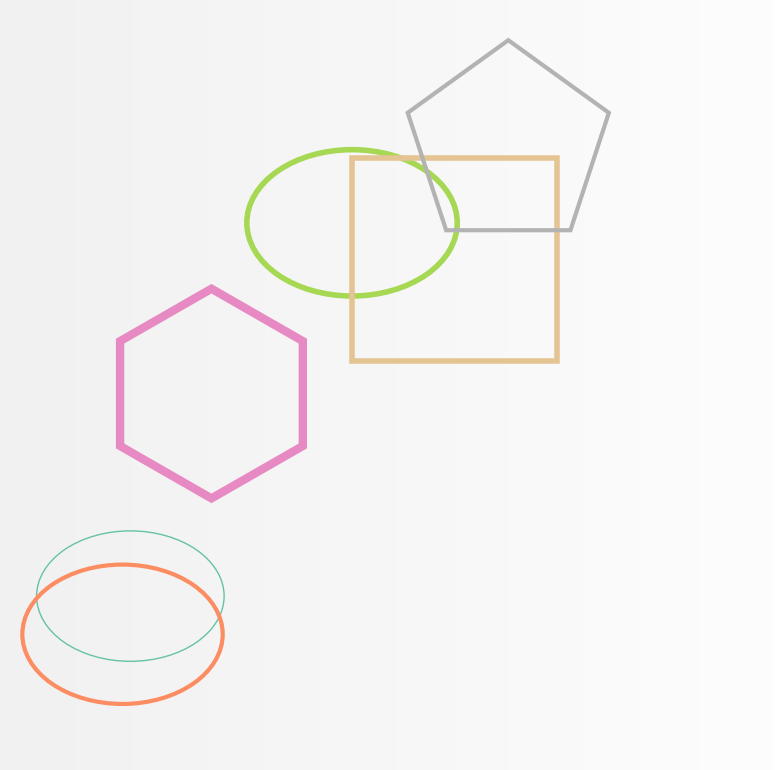[{"shape": "oval", "thickness": 0.5, "radius": 0.6, "center": [0.168, 0.226]}, {"shape": "oval", "thickness": 1.5, "radius": 0.65, "center": [0.158, 0.176]}, {"shape": "hexagon", "thickness": 3, "radius": 0.68, "center": [0.273, 0.489]}, {"shape": "oval", "thickness": 2, "radius": 0.68, "center": [0.454, 0.711]}, {"shape": "square", "thickness": 2, "radius": 0.66, "center": [0.586, 0.663]}, {"shape": "pentagon", "thickness": 1.5, "radius": 0.68, "center": [0.656, 0.811]}]